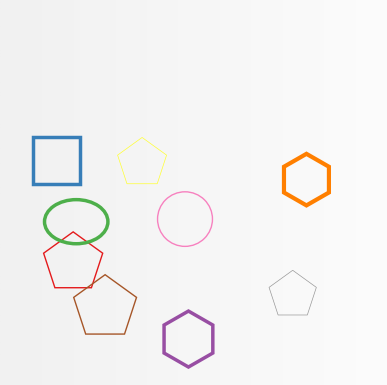[{"shape": "pentagon", "thickness": 1, "radius": 0.4, "center": [0.189, 0.318]}, {"shape": "square", "thickness": 2.5, "radius": 0.3, "center": [0.145, 0.583]}, {"shape": "oval", "thickness": 2.5, "radius": 0.41, "center": [0.197, 0.424]}, {"shape": "hexagon", "thickness": 2.5, "radius": 0.36, "center": [0.486, 0.119]}, {"shape": "hexagon", "thickness": 3, "radius": 0.33, "center": [0.791, 0.533]}, {"shape": "pentagon", "thickness": 0.5, "radius": 0.33, "center": [0.367, 0.577]}, {"shape": "pentagon", "thickness": 1, "radius": 0.43, "center": [0.271, 0.201]}, {"shape": "circle", "thickness": 1, "radius": 0.35, "center": [0.477, 0.431]}, {"shape": "pentagon", "thickness": 0.5, "radius": 0.32, "center": [0.755, 0.234]}]